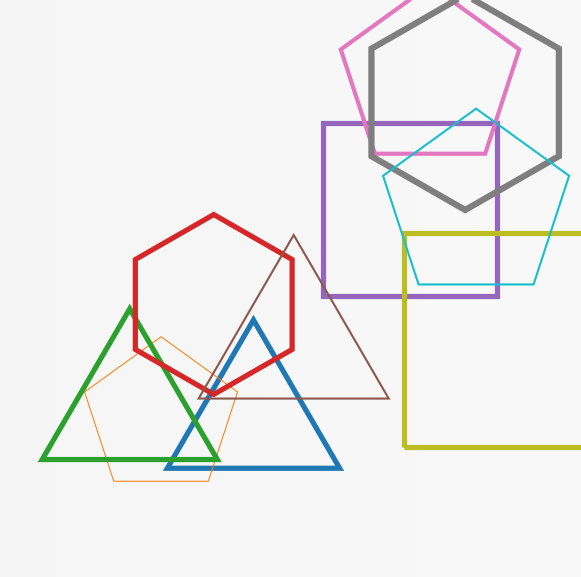[{"shape": "triangle", "thickness": 2.5, "radius": 0.86, "center": [0.436, 0.274]}, {"shape": "pentagon", "thickness": 0.5, "radius": 0.69, "center": [0.277, 0.278]}, {"shape": "triangle", "thickness": 2.5, "radius": 0.87, "center": [0.223, 0.29]}, {"shape": "hexagon", "thickness": 2.5, "radius": 0.78, "center": [0.368, 0.472]}, {"shape": "square", "thickness": 2.5, "radius": 0.75, "center": [0.705, 0.636]}, {"shape": "triangle", "thickness": 1, "radius": 0.94, "center": [0.505, 0.403]}, {"shape": "pentagon", "thickness": 2, "radius": 0.81, "center": [0.74, 0.864]}, {"shape": "hexagon", "thickness": 3, "radius": 0.93, "center": [0.8, 0.822]}, {"shape": "square", "thickness": 2.5, "radius": 0.93, "center": [0.88, 0.411]}, {"shape": "pentagon", "thickness": 1, "radius": 0.84, "center": [0.819, 0.643]}]